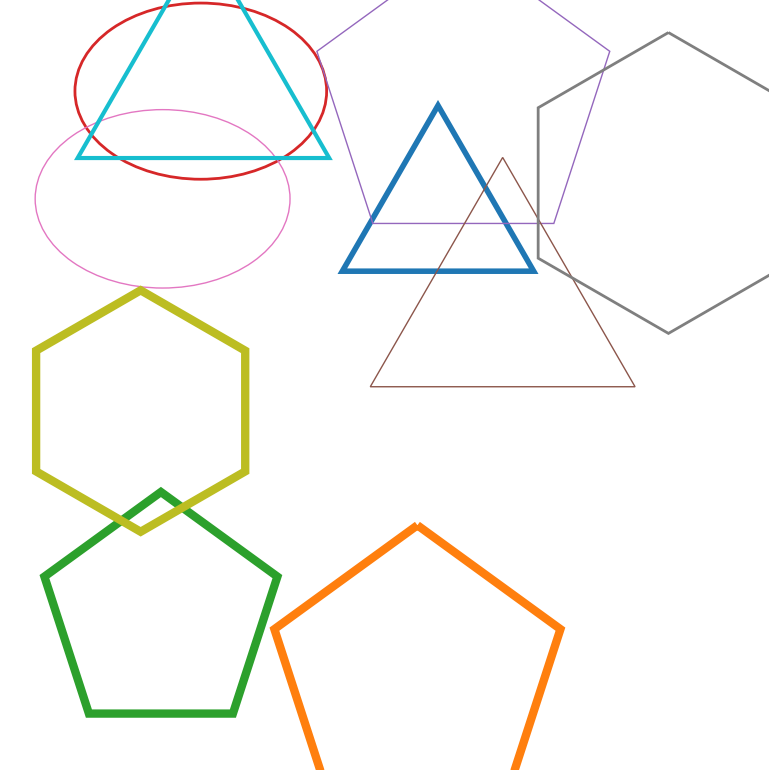[{"shape": "triangle", "thickness": 2, "radius": 0.72, "center": [0.569, 0.72]}, {"shape": "pentagon", "thickness": 3, "radius": 0.98, "center": [0.542, 0.123]}, {"shape": "pentagon", "thickness": 3, "radius": 0.8, "center": [0.209, 0.202]}, {"shape": "oval", "thickness": 1, "radius": 0.82, "center": [0.261, 0.882]}, {"shape": "pentagon", "thickness": 0.5, "radius": 1.0, "center": [0.602, 0.872]}, {"shape": "triangle", "thickness": 0.5, "radius": 0.99, "center": [0.653, 0.597]}, {"shape": "oval", "thickness": 0.5, "radius": 0.83, "center": [0.211, 0.742]}, {"shape": "hexagon", "thickness": 1, "radius": 0.98, "center": [0.868, 0.762]}, {"shape": "hexagon", "thickness": 3, "radius": 0.78, "center": [0.183, 0.466]}, {"shape": "triangle", "thickness": 1.5, "radius": 0.94, "center": [0.264, 0.889]}]